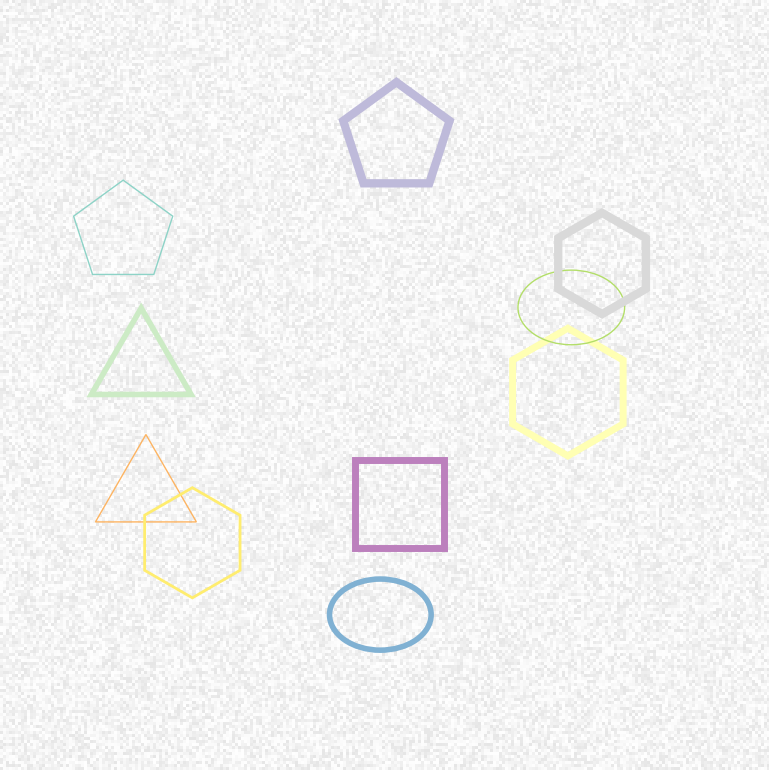[{"shape": "pentagon", "thickness": 0.5, "radius": 0.34, "center": [0.16, 0.698]}, {"shape": "hexagon", "thickness": 2.5, "radius": 0.41, "center": [0.737, 0.491]}, {"shape": "pentagon", "thickness": 3, "radius": 0.36, "center": [0.515, 0.821]}, {"shape": "oval", "thickness": 2, "radius": 0.33, "center": [0.494, 0.202]}, {"shape": "triangle", "thickness": 0.5, "radius": 0.38, "center": [0.19, 0.36]}, {"shape": "oval", "thickness": 0.5, "radius": 0.35, "center": [0.742, 0.601]}, {"shape": "hexagon", "thickness": 3, "radius": 0.33, "center": [0.782, 0.658]}, {"shape": "square", "thickness": 2.5, "radius": 0.29, "center": [0.519, 0.345]}, {"shape": "triangle", "thickness": 2, "radius": 0.37, "center": [0.183, 0.525]}, {"shape": "hexagon", "thickness": 1, "radius": 0.36, "center": [0.25, 0.295]}]